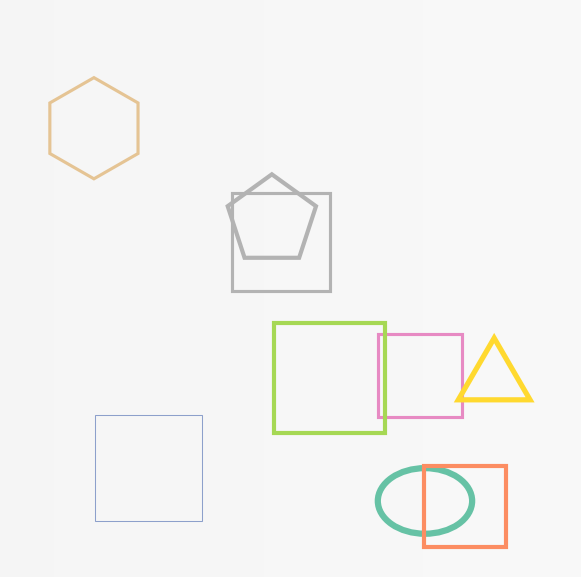[{"shape": "oval", "thickness": 3, "radius": 0.41, "center": [0.731, 0.132]}, {"shape": "square", "thickness": 2, "radius": 0.35, "center": [0.8, 0.122]}, {"shape": "square", "thickness": 0.5, "radius": 0.46, "center": [0.255, 0.189]}, {"shape": "square", "thickness": 1.5, "radius": 0.36, "center": [0.723, 0.349]}, {"shape": "square", "thickness": 2, "radius": 0.48, "center": [0.567, 0.344]}, {"shape": "triangle", "thickness": 2.5, "radius": 0.36, "center": [0.85, 0.342]}, {"shape": "hexagon", "thickness": 1.5, "radius": 0.44, "center": [0.162, 0.777]}, {"shape": "square", "thickness": 1.5, "radius": 0.42, "center": [0.484, 0.58]}, {"shape": "pentagon", "thickness": 2, "radius": 0.4, "center": [0.468, 0.617]}]